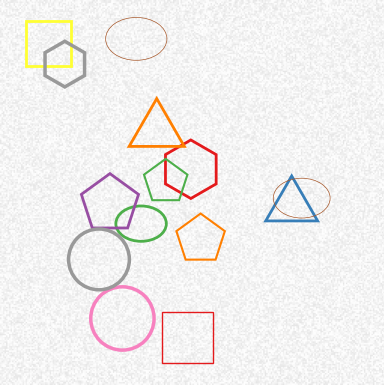[{"shape": "square", "thickness": 1, "radius": 0.33, "center": [0.487, 0.123]}, {"shape": "hexagon", "thickness": 2, "radius": 0.38, "center": [0.496, 0.56]}, {"shape": "triangle", "thickness": 2, "radius": 0.39, "center": [0.758, 0.465]}, {"shape": "oval", "thickness": 2, "radius": 0.33, "center": [0.367, 0.419]}, {"shape": "pentagon", "thickness": 1.5, "radius": 0.3, "center": [0.43, 0.528]}, {"shape": "pentagon", "thickness": 2, "radius": 0.39, "center": [0.286, 0.471]}, {"shape": "pentagon", "thickness": 1.5, "radius": 0.33, "center": [0.521, 0.379]}, {"shape": "triangle", "thickness": 2, "radius": 0.41, "center": [0.407, 0.661]}, {"shape": "square", "thickness": 2, "radius": 0.29, "center": [0.127, 0.888]}, {"shape": "oval", "thickness": 0.5, "radius": 0.37, "center": [0.784, 0.485]}, {"shape": "oval", "thickness": 0.5, "radius": 0.4, "center": [0.354, 0.899]}, {"shape": "circle", "thickness": 2.5, "radius": 0.41, "center": [0.318, 0.173]}, {"shape": "circle", "thickness": 2.5, "radius": 0.39, "center": [0.257, 0.326]}, {"shape": "hexagon", "thickness": 2.5, "radius": 0.3, "center": [0.168, 0.834]}]